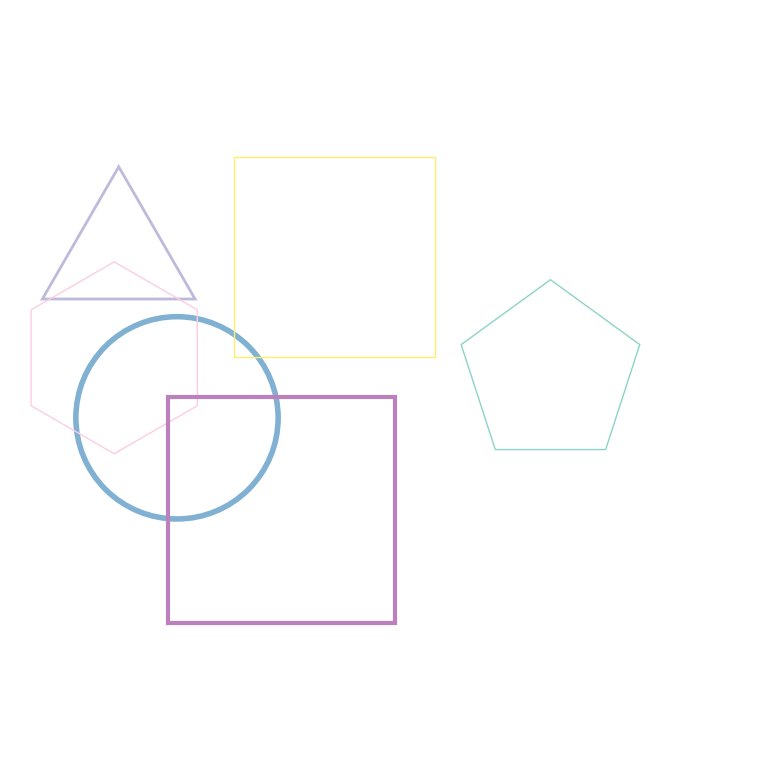[{"shape": "pentagon", "thickness": 0.5, "radius": 0.61, "center": [0.715, 0.515]}, {"shape": "triangle", "thickness": 1, "radius": 0.57, "center": [0.154, 0.669]}, {"shape": "circle", "thickness": 2, "radius": 0.66, "center": [0.23, 0.457]}, {"shape": "hexagon", "thickness": 0.5, "radius": 0.62, "center": [0.148, 0.535]}, {"shape": "square", "thickness": 1.5, "radius": 0.74, "center": [0.366, 0.338]}, {"shape": "square", "thickness": 0.5, "radius": 0.65, "center": [0.435, 0.666]}]